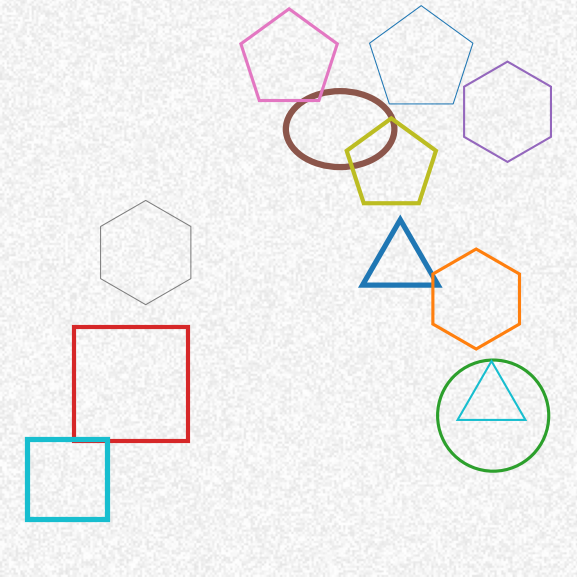[{"shape": "pentagon", "thickness": 0.5, "radius": 0.47, "center": [0.729, 0.895]}, {"shape": "triangle", "thickness": 2.5, "radius": 0.38, "center": [0.693, 0.543]}, {"shape": "hexagon", "thickness": 1.5, "radius": 0.43, "center": [0.825, 0.481]}, {"shape": "circle", "thickness": 1.5, "radius": 0.48, "center": [0.854, 0.279]}, {"shape": "square", "thickness": 2, "radius": 0.49, "center": [0.227, 0.334]}, {"shape": "hexagon", "thickness": 1, "radius": 0.43, "center": [0.879, 0.806]}, {"shape": "oval", "thickness": 3, "radius": 0.47, "center": [0.589, 0.776]}, {"shape": "pentagon", "thickness": 1.5, "radius": 0.44, "center": [0.501, 0.896]}, {"shape": "hexagon", "thickness": 0.5, "radius": 0.45, "center": [0.252, 0.562]}, {"shape": "pentagon", "thickness": 2, "radius": 0.41, "center": [0.678, 0.713]}, {"shape": "square", "thickness": 2.5, "radius": 0.35, "center": [0.116, 0.17]}, {"shape": "triangle", "thickness": 1, "radius": 0.34, "center": [0.851, 0.306]}]